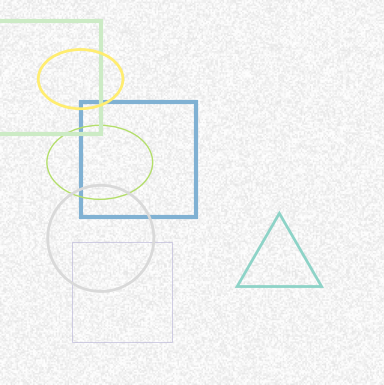[{"shape": "triangle", "thickness": 2, "radius": 0.63, "center": [0.726, 0.319]}, {"shape": "square", "thickness": 0.5, "radius": 0.65, "center": [0.318, 0.242]}, {"shape": "square", "thickness": 3, "radius": 0.75, "center": [0.36, 0.586]}, {"shape": "oval", "thickness": 1, "radius": 0.69, "center": [0.259, 0.578]}, {"shape": "circle", "thickness": 2, "radius": 0.69, "center": [0.262, 0.381]}, {"shape": "square", "thickness": 3, "radius": 0.74, "center": [0.115, 0.798]}, {"shape": "oval", "thickness": 2, "radius": 0.55, "center": [0.209, 0.795]}]